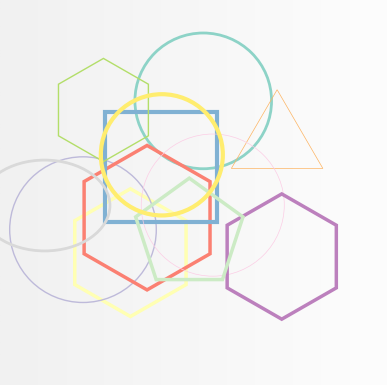[{"shape": "circle", "thickness": 2, "radius": 0.88, "center": [0.524, 0.738]}, {"shape": "hexagon", "thickness": 2.5, "radius": 0.83, "center": [0.337, 0.344]}, {"shape": "circle", "thickness": 1, "radius": 0.95, "center": [0.214, 0.404]}, {"shape": "hexagon", "thickness": 2.5, "radius": 0.94, "center": [0.38, 0.435]}, {"shape": "square", "thickness": 3, "radius": 0.72, "center": [0.416, 0.567]}, {"shape": "triangle", "thickness": 0.5, "radius": 0.68, "center": [0.715, 0.631]}, {"shape": "hexagon", "thickness": 1, "radius": 0.67, "center": [0.267, 0.714]}, {"shape": "circle", "thickness": 0.5, "radius": 0.92, "center": [0.549, 0.467]}, {"shape": "oval", "thickness": 2, "radius": 0.84, "center": [0.115, 0.466]}, {"shape": "hexagon", "thickness": 2.5, "radius": 0.81, "center": [0.727, 0.334]}, {"shape": "pentagon", "thickness": 2.5, "radius": 0.73, "center": [0.489, 0.392]}, {"shape": "circle", "thickness": 3, "radius": 0.79, "center": [0.418, 0.598]}]